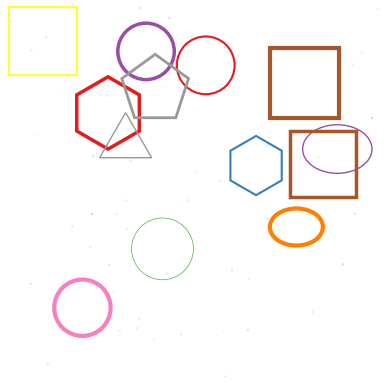[{"shape": "circle", "thickness": 1.5, "radius": 0.38, "center": [0.534, 0.83]}, {"shape": "hexagon", "thickness": 2.5, "radius": 0.47, "center": [0.281, 0.707]}, {"shape": "hexagon", "thickness": 1.5, "radius": 0.38, "center": [0.665, 0.57]}, {"shape": "circle", "thickness": 0.5, "radius": 0.4, "center": [0.422, 0.354]}, {"shape": "oval", "thickness": 1, "radius": 0.45, "center": [0.876, 0.613]}, {"shape": "circle", "thickness": 2.5, "radius": 0.37, "center": [0.379, 0.867]}, {"shape": "oval", "thickness": 3, "radius": 0.34, "center": [0.77, 0.41]}, {"shape": "square", "thickness": 1.5, "radius": 0.44, "center": [0.111, 0.893]}, {"shape": "square", "thickness": 3, "radius": 0.45, "center": [0.79, 0.784]}, {"shape": "square", "thickness": 2.5, "radius": 0.43, "center": [0.839, 0.575]}, {"shape": "circle", "thickness": 3, "radius": 0.37, "center": [0.214, 0.201]}, {"shape": "pentagon", "thickness": 2, "radius": 0.46, "center": [0.403, 0.768]}, {"shape": "triangle", "thickness": 1, "radius": 0.39, "center": [0.326, 0.629]}]